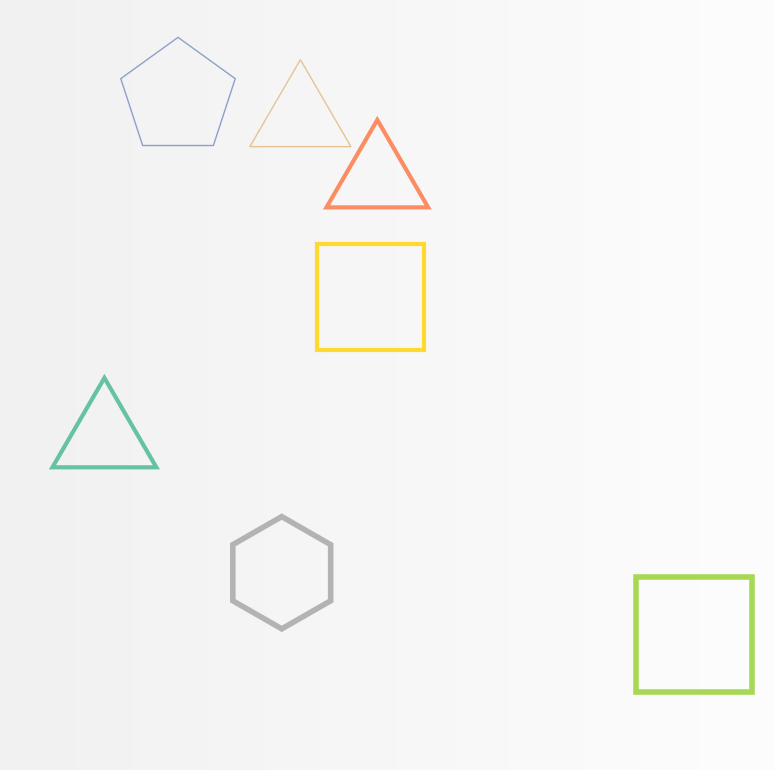[{"shape": "triangle", "thickness": 1.5, "radius": 0.39, "center": [0.135, 0.432]}, {"shape": "triangle", "thickness": 1.5, "radius": 0.38, "center": [0.487, 0.769]}, {"shape": "pentagon", "thickness": 0.5, "radius": 0.39, "center": [0.23, 0.874]}, {"shape": "square", "thickness": 2, "radius": 0.37, "center": [0.895, 0.176]}, {"shape": "square", "thickness": 1.5, "radius": 0.34, "center": [0.478, 0.614]}, {"shape": "triangle", "thickness": 0.5, "radius": 0.38, "center": [0.388, 0.847]}, {"shape": "hexagon", "thickness": 2, "radius": 0.36, "center": [0.364, 0.256]}]